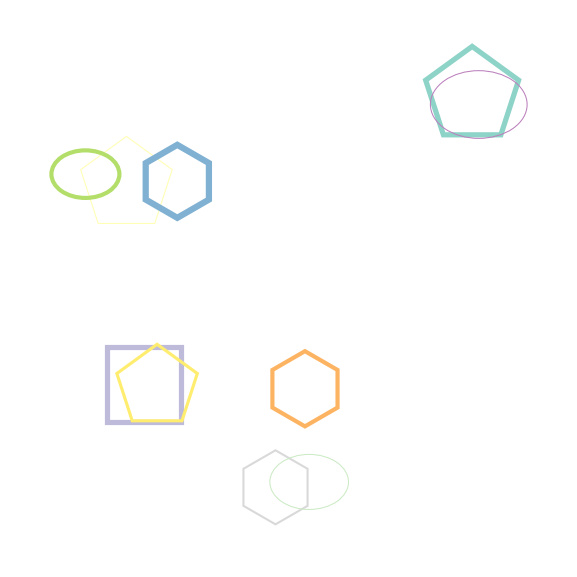[{"shape": "pentagon", "thickness": 2.5, "radius": 0.42, "center": [0.818, 0.834]}, {"shape": "pentagon", "thickness": 0.5, "radius": 0.42, "center": [0.219, 0.68]}, {"shape": "square", "thickness": 2.5, "radius": 0.32, "center": [0.25, 0.333]}, {"shape": "hexagon", "thickness": 3, "radius": 0.32, "center": [0.307, 0.685]}, {"shape": "hexagon", "thickness": 2, "radius": 0.33, "center": [0.528, 0.326]}, {"shape": "oval", "thickness": 2, "radius": 0.29, "center": [0.148, 0.698]}, {"shape": "hexagon", "thickness": 1, "radius": 0.32, "center": [0.477, 0.155]}, {"shape": "oval", "thickness": 0.5, "radius": 0.42, "center": [0.829, 0.818]}, {"shape": "oval", "thickness": 0.5, "radius": 0.34, "center": [0.535, 0.165]}, {"shape": "pentagon", "thickness": 1.5, "radius": 0.37, "center": [0.272, 0.33]}]